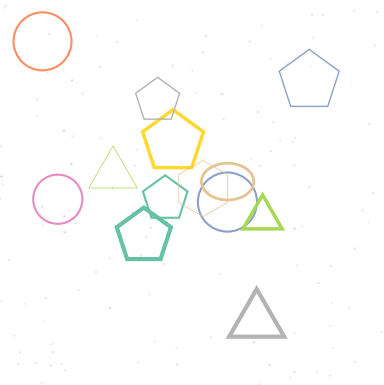[{"shape": "pentagon", "thickness": 3, "radius": 0.37, "center": [0.374, 0.387]}, {"shape": "pentagon", "thickness": 1.5, "radius": 0.3, "center": [0.429, 0.484]}, {"shape": "circle", "thickness": 1.5, "radius": 0.38, "center": [0.11, 0.893]}, {"shape": "pentagon", "thickness": 1, "radius": 0.41, "center": [0.803, 0.79]}, {"shape": "circle", "thickness": 1.5, "radius": 0.38, "center": [0.591, 0.475]}, {"shape": "circle", "thickness": 1.5, "radius": 0.32, "center": [0.15, 0.483]}, {"shape": "triangle", "thickness": 2.5, "radius": 0.29, "center": [0.682, 0.435]}, {"shape": "triangle", "thickness": 0.5, "radius": 0.36, "center": [0.294, 0.548]}, {"shape": "pentagon", "thickness": 2.5, "radius": 0.42, "center": [0.449, 0.632]}, {"shape": "oval", "thickness": 2, "radius": 0.34, "center": [0.591, 0.528]}, {"shape": "hexagon", "thickness": 0.5, "radius": 0.36, "center": [0.527, 0.51]}, {"shape": "triangle", "thickness": 3, "radius": 0.41, "center": [0.667, 0.167]}, {"shape": "pentagon", "thickness": 1, "radius": 0.3, "center": [0.409, 0.739]}]